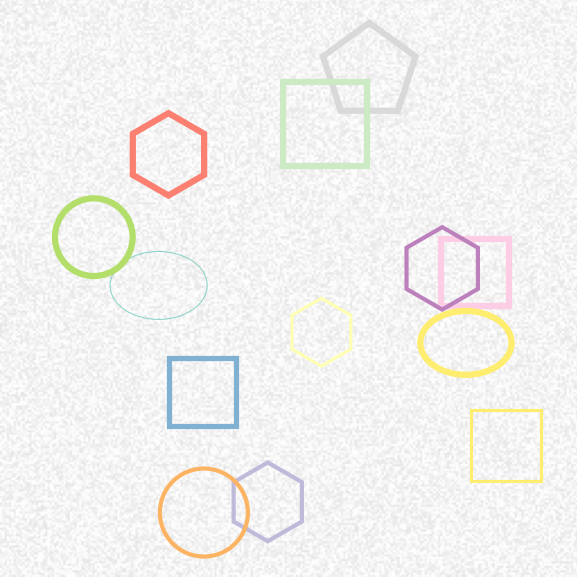[{"shape": "oval", "thickness": 0.5, "radius": 0.42, "center": [0.275, 0.505]}, {"shape": "hexagon", "thickness": 1.5, "radius": 0.29, "center": [0.556, 0.424]}, {"shape": "hexagon", "thickness": 2, "radius": 0.34, "center": [0.464, 0.13]}, {"shape": "hexagon", "thickness": 3, "radius": 0.36, "center": [0.292, 0.732]}, {"shape": "square", "thickness": 2.5, "radius": 0.29, "center": [0.351, 0.32]}, {"shape": "circle", "thickness": 2, "radius": 0.38, "center": [0.353, 0.112]}, {"shape": "circle", "thickness": 3, "radius": 0.34, "center": [0.162, 0.588]}, {"shape": "square", "thickness": 3, "radius": 0.29, "center": [0.822, 0.527]}, {"shape": "pentagon", "thickness": 3, "radius": 0.42, "center": [0.639, 0.875]}, {"shape": "hexagon", "thickness": 2, "radius": 0.36, "center": [0.766, 0.534]}, {"shape": "square", "thickness": 3, "radius": 0.36, "center": [0.563, 0.785]}, {"shape": "oval", "thickness": 3, "radius": 0.4, "center": [0.807, 0.405]}, {"shape": "square", "thickness": 1.5, "radius": 0.31, "center": [0.876, 0.228]}]